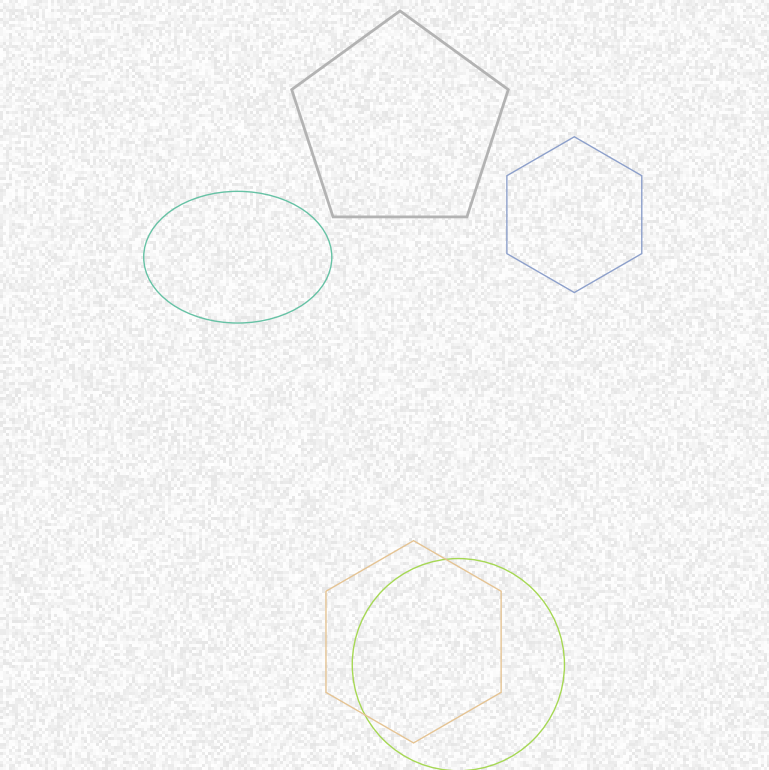[{"shape": "oval", "thickness": 0.5, "radius": 0.61, "center": [0.309, 0.666]}, {"shape": "hexagon", "thickness": 0.5, "radius": 0.51, "center": [0.746, 0.721]}, {"shape": "circle", "thickness": 0.5, "radius": 0.69, "center": [0.595, 0.137]}, {"shape": "hexagon", "thickness": 0.5, "radius": 0.66, "center": [0.537, 0.166]}, {"shape": "pentagon", "thickness": 1, "radius": 0.74, "center": [0.519, 0.838]}]